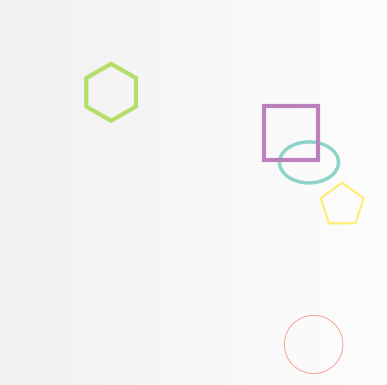[{"shape": "oval", "thickness": 2.5, "radius": 0.38, "center": [0.797, 0.578]}, {"shape": "circle", "thickness": 0.5, "radius": 0.38, "center": [0.809, 0.105]}, {"shape": "hexagon", "thickness": 3, "radius": 0.37, "center": [0.287, 0.76]}, {"shape": "square", "thickness": 3, "radius": 0.35, "center": [0.751, 0.653]}, {"shape": "pentagon", "thickness": 1.5, "radius": 0.29, "center": [0.883, 0.467]}]